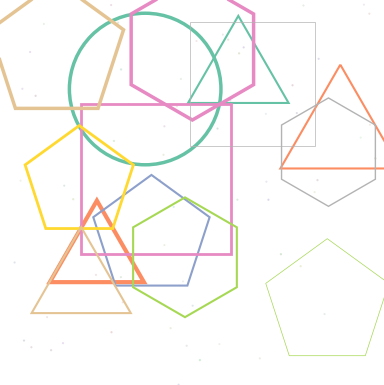[{"shape": "triangle", "thickness": 1.5, "radius": 0.75, "center": [0.619, 0.808]}, {"shape": "circle", "thickness": 2.5, "radius": 0.98, "center": [0.377, 0.769]}, {"shape": "triangle", "thickness": 3, "radius": 0.71, "center": [0.252, 0.338]}, {"shape": "triangle", "thickness": 1.5, "radius": 0.9, "center": [0.884, 0.652]}, {"shape": "pentagon", "thickness": 1.5, "radius": 0.79, "center": [0.393, 0.387]}, {"shape": "hexagon", "thickness": 2.5, "radius": 0.92, "center": [0.5, 0.872]}, {"shape": "square", "thickness": 2, "radius": 0.97, "center": [0.405, 0.536]}, {"shape": "hexagon", "thickness": 1.5, "radius": 0.78, "center": [0.48, 0.332]}, {"shape": "pentagon", "thickness": 0.5, "radius": 0.84, "center": [0.85, 0.212]}, {"shape": "pentagon", "thickness": 2, "radius": 0.74, "center": [0.206, 0.526]}, {"shape": "triangle", "thickness": 1.5, "radius": 0.74, "center": [0.211, 0.261]}, {"shape": "pentagon", "thickness": 2.5, "radius": 0.91, "center": [0.147, 0.866]}, {"shape": "hexagon", "thickness": 1, "radius": 0.7, "center": [0.853, 0.605]}, {"shape": "square", "thickness": 0.5, "radius": 0.81, "center": [0.655, 0.782]}]